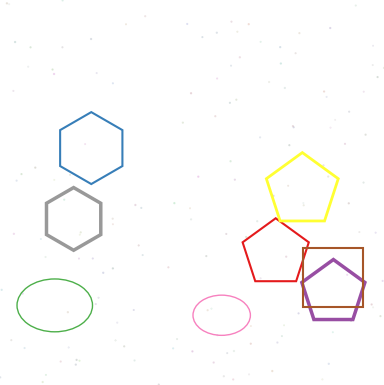[{"shape": "pentagon", "thickness": 1.5, "radius": 0.45, "center": [0.716, 0.343]}, {"shape": "hexagon", "thickness": 1.5, "radius": 0.47, "center": [0.237, 0.615]}, {"shape": "oval", "thickness": 1, "radius": 0.49, "center": [0.142, 0.207]}, {"shape": "pentagon", "thickness": 2.5, "radius": 0.43, "center": [0.866, 0.24]}, {"shape": "pentagon", "thickness": 2, "radius": 0.49, "center": [0.785, 0.505]}, {"shape": "square", "thickness": 1.5, "radius": 0.38, "center": [0.865, 0.278]}, {"shape": "oval", "thickness": 1, "radius": 0.37, "center": [0.576, 0.181]}, {"shape": "hexagon", "thickness": 2.5, "radius": 0.41, "center": [0.191, 0.431]}]